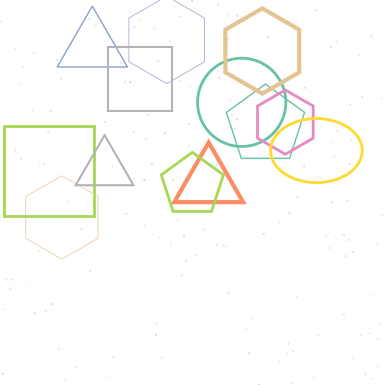[{"shape": "pentagon", "thickness": 1, "radius": 0.53, "center": [0.69, 0.675]}, {"shape": "circle", "thickness": 2, "radius": 0.57, "center": [0.628, 0.734]}, {"shape": "triangle", "thickness": 3, "radius": 0.52, "center": [0.542, 0.527]}, {"shape": "hexagon", "thickness": 0.5, "radius": 0.57, "center": [0.433, 0.896]}, {"shape": "triangle", "thickness": 1, "radius": 0.53, "center": [0.24, 0.879]}, {"shape": "hexagon", "thickness": 2, "radius": 0.42, "center": [0.741, 0.683]}, {"shape": "square", "thickness": 2, "radius": 0.58, "center": [0.128, 0.556]}, {"shape": "pentagon", "thickness": 2, "radius": 0.42, "center": [0.5, 0.519]}, {"shape": "oval", "thickness": 2, "radius": 0.6, "center": [0.822, 0.609]}, {"shape": "hexagon", "thickness": 3, "radius": 0.55, "center": [0.681, 0.868]}, {"shape": "hexagon", "thickness": 0.5, "radius": 0.54, "center": [0.161, 0.435]}, {"shape": "triangle", "thickness": 1.5, "radius": 0.43, "center": [0.272, 0.562]}, {"shape": "square", "thickness": 1.5, "radius": 0.41, "center": [0.364, 0.795]}]